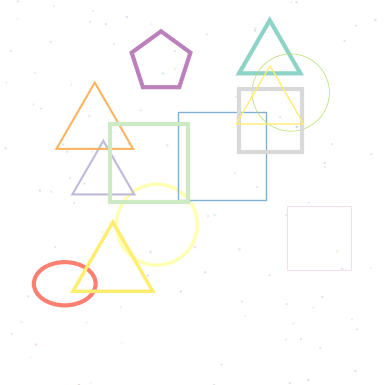[{"shape": "triangle", "thickness": 3, "radius": 0.46, "center": [0.701, 0.855]}, {"shape": "circle", "thickness": 2.5, "radius": 0.53, "center": [0.407, 0.417]}, {"shape": "triangle", "thickness": 1.5, "radius": 0.46, "center": [0.268, 0.541]}, {"shape": "oval", "thickness": 3, "radius": 0.4, "center": [0.168, 0.263]}, {"shape": "square", "thickness": 1, "radius": 0.57, "center": [0.577, 0.595]}, {"shape": "triangle", "thickness": 1.5, "radius": 0.57, "center": [0.246, 0.671]}, {"shape": "circle", "thickness": 0.5, "radius": 0.5, "center": [0.755, 0.76]}, {"shape": "square", "thickness": 0.5, "radius": 0.41, "center": [0.829, 0.382]}, {"shape": "square", "thickness": 3, "radius": 0.41, "center": [0.703, 0.687]}, {"shape": "pentagon", "thickness": 3, "radius": 0.4, "center": [0.418, 0.838]}, {"shape": "square", "thickness": 3, "radius": 0.51, "center": [0.386, 0.577]}, {"shape": "triangle", "thickness": 2.5, "radius": 0.6, "center": [0.293, 0.303]}, {"shape": "triangle", "thickness": 1, "radius": 0.5, "center": [0.701, 0.728]}]